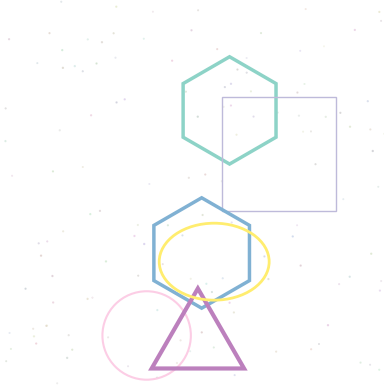[{"shape": "hexagon", "thickness": 2.5, "radius": 0.7, "center": [0.596, 0.713]}, {"shape": "square", "thickness": 1, "radius": 0.74, "center": [0.724, 0.6]}, {"shape": "hexagon", "thickness": 2.5, "radius": 0.72, "center": [0.524, 0.343]}, {"shape": "circle", "thickness": 1.5, "radius": 0.57, "center": [0.381, 0.129]}, {"shape": "triangle", "thickness": 3, "radius": 0.69, "center": [0.514, 0.112]}, {"shape": "oval", "thickness": 2, "radius": 0.71, "center": [0.556, 0.32]}]